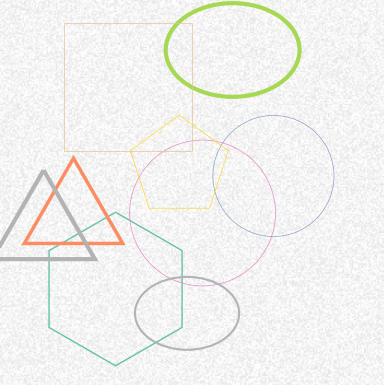[{"shape": "hexagon", "thickness": 1, "radius": 1.0, "center": [0.3, 0.249]}, {"shape": "triangle", "thickness": 2.5, "radius": 0.74, "center": [0.191, 0.441]}, {"shape": "circle", "thickness": 0.5, "radius": 0.79, "center": [0.71, 0.543]}, {"shape": "circle", "thickness": 0.5, "radius": 0.95, "center": [0.526, 0.447]}, {"shape": "oval", "thickness": 3, "radius": 0.87, "center": [0.604, 0.87]}, {"shape": "pentagon", "thickness": 0.5, "radius": 0.67, "center": [0.466, 0.567]}, {"shape": "square", "thickness": 0.5, "radius": 0.83, "center": [0.332, 0.775]}, {"shape": "oval", "thickness": 1.5, "radius": 0.68, "center": [0.486, 0.186]}, {"shape": "triangle", "thickness": 3, "radius": 0.77, "center": [0.113, 0.404]}]